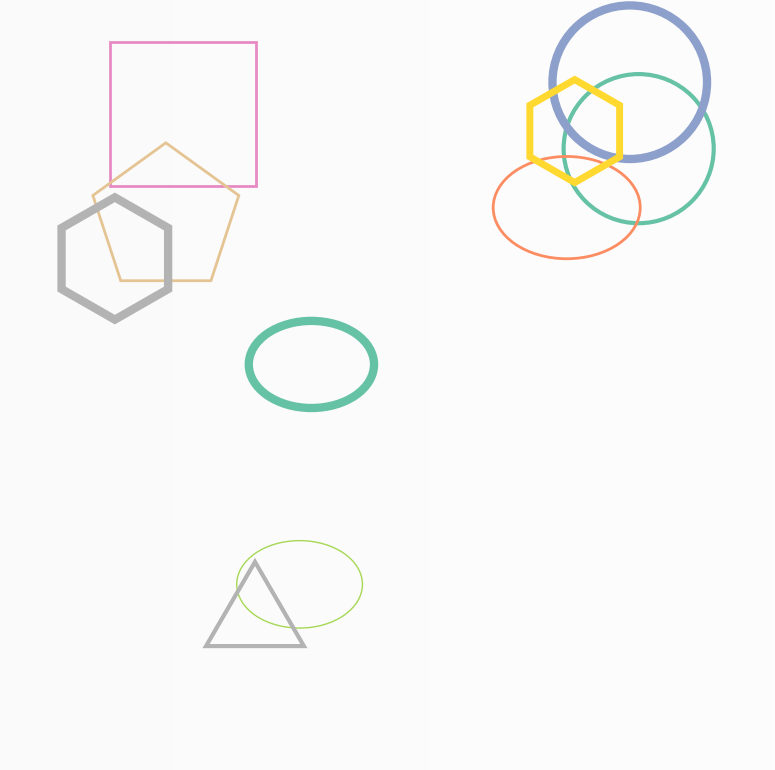[{"shape": "circle", "thickness": 1.5, "radius": 0.48, "center": [0.824, 0.807]}, {"shape": "oval", "thickness": 3, "radius": 0.4, "center": [0.402, 0.527]}, {"shape": "oval", "thickness": 1, "radius": 0.47, "center": [0.731, 0.73]}, {"shape": "circle", "thickness": 3, "radius": 0.5, "center": [0.813, 0.893]}, {"shape": "square", "thickness": 1, "radius": 0.47, "center": [0.236, 0.852]}, {"shape": "oval", "thickness": 0.5, "radius": 0.41, "center": [0.387, 0.241]}, {"shape": "hexagon", "thickness": 2.5, "radius": 0.33, "center": [0.742, 0.83]}, {"shape": "pentagon", "thickness": 1, "radius": 0.5, "center": [0.214, 0.716]}, {"shape": "hexagon", "thickness": 3, "radius": 0.4, "center": [0.148, 0.664]}, {"shape": "triangle", "thickness": 1.5, "radius": 0.36, "center": [0.329, 0.197]}]